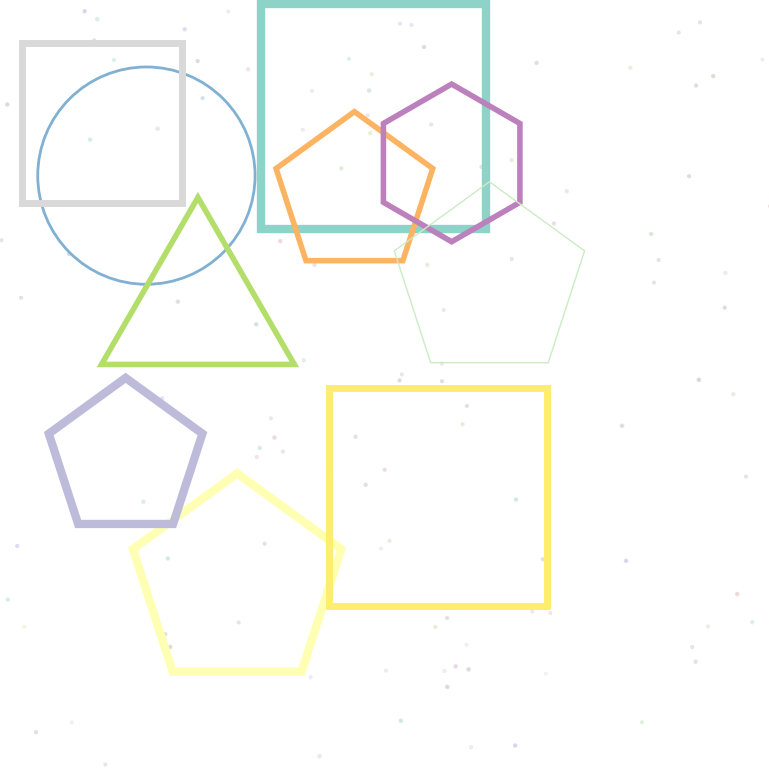[{"shape": "square", "thickness": 3, "radius": 0.73, "center": [0.486, 0.849]}, {"shape": "pentagon", "thickness": 3, "radius": 0.71, "center": [0.308, 0.243]}, {"shape": "pentagon", "thickness": 3, "radius": 0.52, "center": [0.163, 0.404]}, {"shape": "circle", "thickness": 1, "radius": 0.71, "center": [0.19, 0.772]}, {"shape": "pentagon", "thickness": 2, "radius": 0.54, "center": [0.46, 0.748]}, {"shape": "triangle", "thickness": 2, "radius": 0.72, "center": [0.257, 0.599]}, {"shape": "square", "thickness": 2.5, "radius": 0.52, "center": [0.132, 0.84]}, {"shape": "hexagon", "thickness": 2, "radius": 0.51, "center": [0.587, 0.788]}, {"shape": "pentagon", "thickness": 0.5, "radius": 0.65, "center": [0.636, 0.634]}, {"shape": "square", "thickness": 2.5, "radius": 0.71, "center": [0.569, 0.354]}]